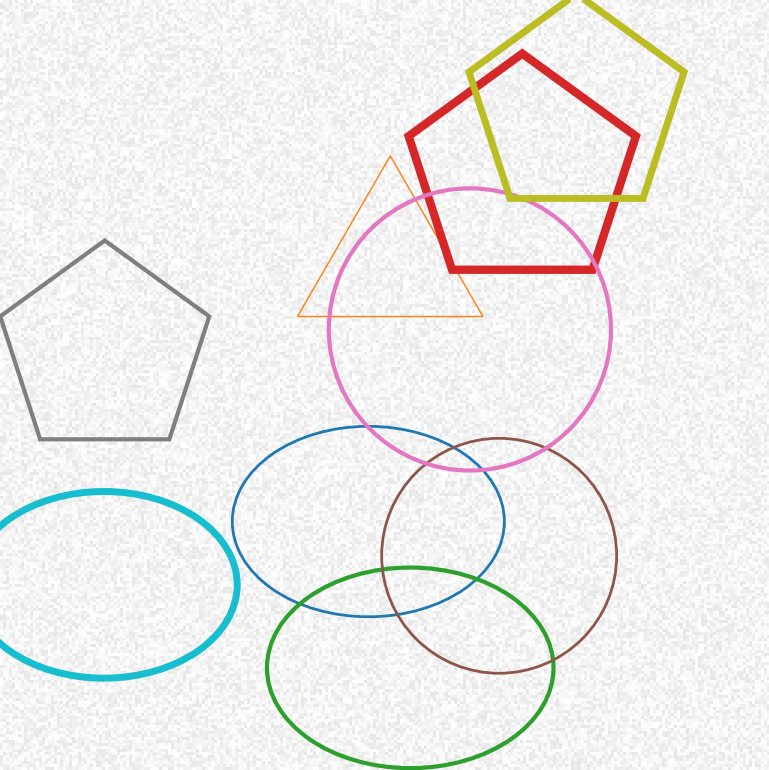[{"shape": "oval", "thickness": 1, "radius": 0.88, "center": [0.478, 0.323]}, {"shape": "triangle", "thickness": 0.5, "radius": 0.7, "center": [0.507, 0.658]}, {"shape": "oval", "thickness": 1.5, "radius": 0.93, "center": [0.533, 0.133]}, {"shape": "pentagon", "thickness": 3, "radius": 0.78, "center": [0.678, 0.775]}, {"shape": "circle", "thickness": 1, "radius": 0.76, "center": [0.648, 0.278]}, {"shape": "circle", "thickness": 1.5, "radius": 0.92, "center": [0.61, 0.572]}, {"shape": "pentagon", "thickness": 1.5, "radius": 0.71, "center": [0.136, 0.545]}, {"shape": "pentagon", "thickness": 2.5, "radius": 0.73, "center": [0.749, 0.861]}, {"shape": "oval", "thickness": 2.5, "radius": 0.87, "center": [0.135, 0.24]}]